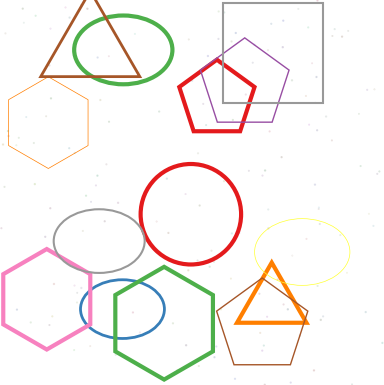[{"shape": "pentagon", "thickness": 3, "radius": 0.51, "center": [0.563, 0.742]}, {"shape": "circle", "thickness": 3, "radius": 0.65, "center": [0.496, 0.444]}, {"shape": "oval", "thickness": 2, "radius": 0.54, "center": [0.318, 0.197]}, {"shape": "hexagon", "thickness": 3, "radius": 0.73, "center": [0.426, 0.16]}, {"shape": "oval", "thickness": 3, "radius": 0.64, "center": [0.32, 0.87]}, {"shape": "pentagon", "thickness": 1, "radius": 0.61, "center": [0.636, 0.781]}, {"shape": "triangle", "thickness": 3, "radius": 0.52, "center": [0.706, 0.214]}, {"shape": "hexagon", "thickness": 0.5, "radius": 0.6, "center": [0.126, 0.681]}, {"shape": "oval", "thickness": 0.5, "radius": 0.62, "center": [0.785, 0.345]}, {"shape": "pentagon", "thickness": 1, "radius": 0.62, "center": [0.681, 0.153]}, {"shape": "triangle", "thickness": 2, "radius": 0.74, "center": [0.234, 0.875]}, {"shape": "hexagon", "thickness": 3, "radius": 0.65, "center": [0.122, 0.223]}, {"shape": "square", "thickness": 1.5, "radius": 0.65, "center": [0.709, 0.862]}, {"shape": "oval", "thickness": 1.5, "radius": 0.59, "center": [0.258, 0.374]}]